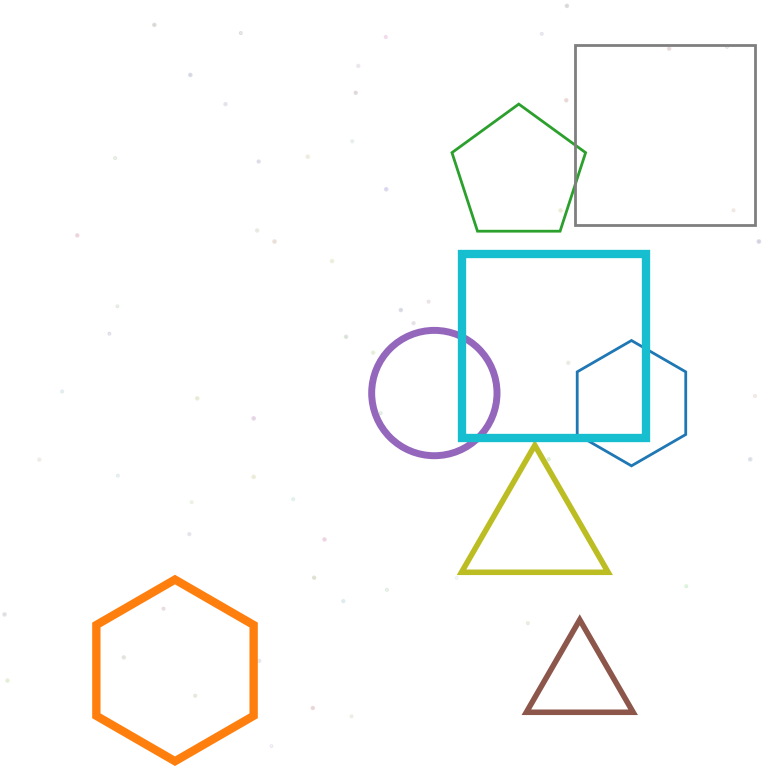[{"shape": "hexagon", "thickness": 1, "radius": 0.41, "center": [0.82, 0.476]}, {"shape": "hexagon", "thickness": 3, "radius": 0.59, "center": [0.227, 0.129]}, {"shape": "pentagon", "thickness": 1, "radius": 0.46, "center": [0.674, 0.774]}, {"shape": "circle", "thickness": 2.5, "radius": 0.41, "center": [0.564, 0.49]}, {"shape": "triangle", "thickness": 2, "radius": 0.4, "center": [0.753, 0.115]}, {"shape": "square", "thickness": 1, "radius": 0.58, "center": [0.864, 0.825]}, {"shape": "triangle", "thickness": 2, "radius": 0.55, "center": [0.695, 0.312]}, {"shape": "square", "thickness": 3, "radius": 0.6, "center": [0.72, 0.551]}]